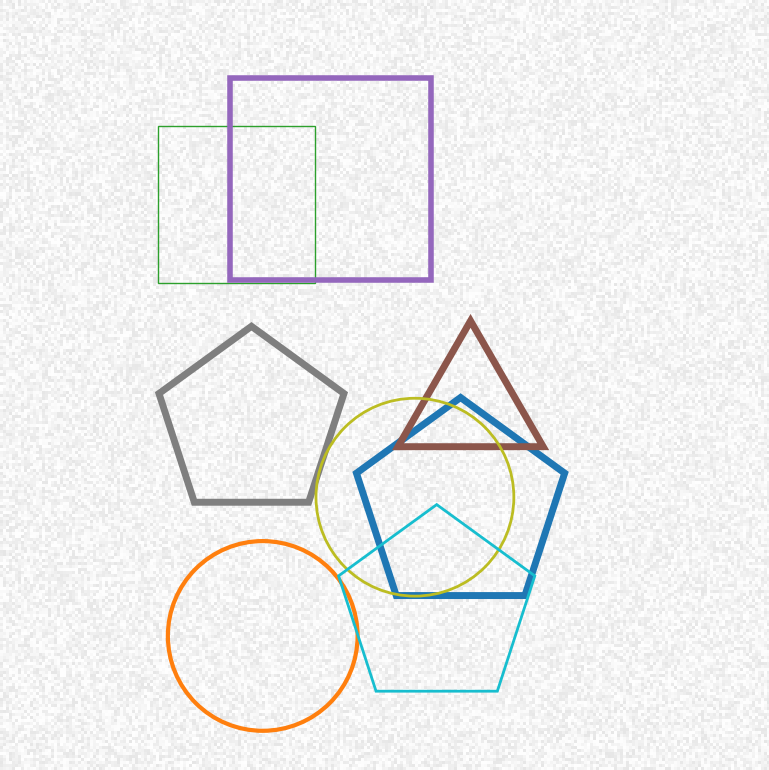[{"shape": "pentagon", "thickness": 2.5, "radius": 0.71, "center": [0.598, 0.342]}, {"shape": "circle", "thickness": 1.5, "radius": 0.62, "center": [0.341, 0.174]}, {"shape": "square", "thickness": 0.5, "radius": 0.51, "center": [0.307, 0.735]}, {"shape": "square", "thickness": 2, "radius": 0.65, "center": [0.429, 0.767]}, {"shape": "triangle", "thickness": 2.5, "radius": 0.54, "center": [0.611, 0.474]}, {"shape": "pentagon", "thickness": 2.5, "radius": 0.63, "center": [0.327, 0.45]}, {"shape": "circle", "thickness": 1, "radius": 0.64, "center": [0.539, 0.354]}, {"shape": "pentagon", "thickness": 1, "radius": 0.67, "center": [0.567, 0.211]}]